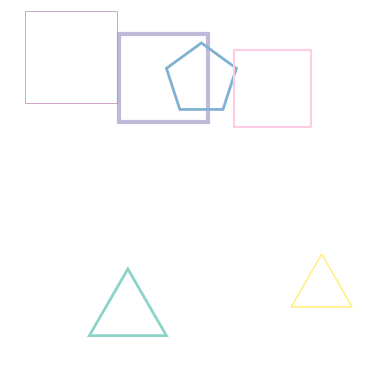[{"shape": "triangle", "thickness": 2, "radius": 0.58, "center": [0.332, 0.186]}, {"shape": "square", "thickness": 3, "radius": 0.57, "center": [0.425, 0.798]}, {"shape": "pentagon", "thickness": 2, "radius": 0.48, "center": [0.523, 0.793]}, {"shape": "square", "thickness": 1.5, "radius": 0.5, "center": [0.708, 0.77]}, {"shape": "square", "thickness": 0.5, "radius": 0.6, "center": [0.184, 0.852]}, {"shape": "triangle", "thickness": 1, "radius": 0.46, "center": [0.836, 0.249]}]